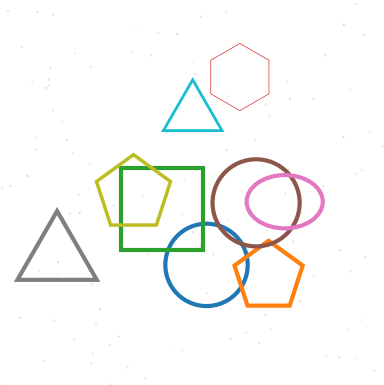[{"shape": "circle", "thickness": 3, "radius": 0.53, "center": [0.536, 0.312]}, {"shape": "pentagon", "thickness": 3, "radius": 0.47, "center": [0.698, 0.281]}, {"shape": "square", "thickness": 3, "radius": 0.53, "center": [0.421, 0.457]}, {"shape": "hexagon", "thickness": 0.5, "radius": 0.44, "center": [0.623, 0.8]}, {"shape": "circle", "thickness": 3, "radius": 0.57, "center": [0.665, 0.473]}, {"shape": "oval", "thickness": 3, "radius": 0.49, "center": [0.74, 0.476]}, {"shape": "triangle", "thickness": 3, "radius": 0.6, "center": [0.148, 0.333]}, {"shape": "pentagon", "thickness": 2.5, "radius": 0.51, "center": [0.347, 0.497]}, {"shape": "triangle", "thickness": 2, "radius": 0.44, "center": [0.501, 0.705]}]